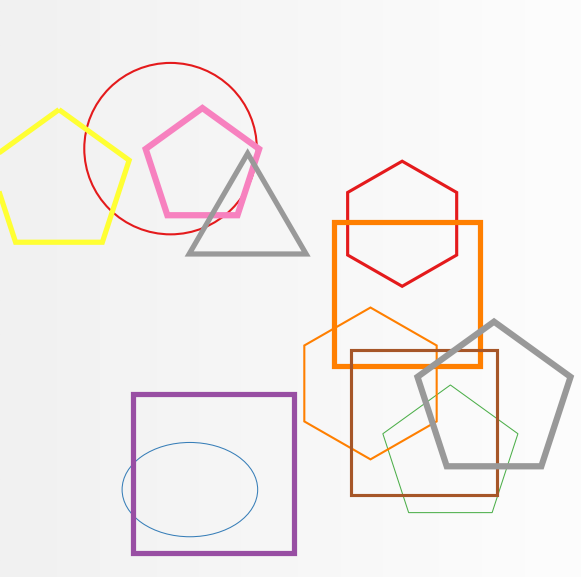[{"shape": "hexagon", "thickness": 1.5, "radius": 0.54, "center": [0.692, 0.612]}, {"shape": "circle", "thickness": 1, "radius": 0.74, "center": [0.293, 0.742]}, {"shape": "oval", "thickness": 0.5, "radius": 0.58, "center": [0.327, 0.151]}, {"shape": "pentagon", "thickness": 0.5, "radius": 0.61, "center": [0.775, 0.21]}, {"shape": "square", "thickness": 2.5, "radius": 0.69, "center": [0.368, 0.179]}, {"shape": "square", "thickness": 2.5, "radius": 0.63, "center": [0.701, 0.49]}, {"shape": "hexagon", "thickness": 1, "radius": 0.66, "center": [0.637, 0.335]}, {"shape": "pentagon", "thickness": 2.5, "radius": 0.63, "center": [0.101, 0.682]}, {"shape": "square", "thickness": 1.5, "radius": 0.63, "center": [0.73, 0.267]}, {"shape": "pentagon", "thickness": 3, "radius": 0.51, "center": [0.348, 0.709]}, {"shape": "triangle", "thickness": 2.5, "radius": 0.58, "center": [0.426, 0.617]}, {"shape": "pentagon", "thickness": 3, "radius": 0.69, "center": [0.85, 0.304]}]